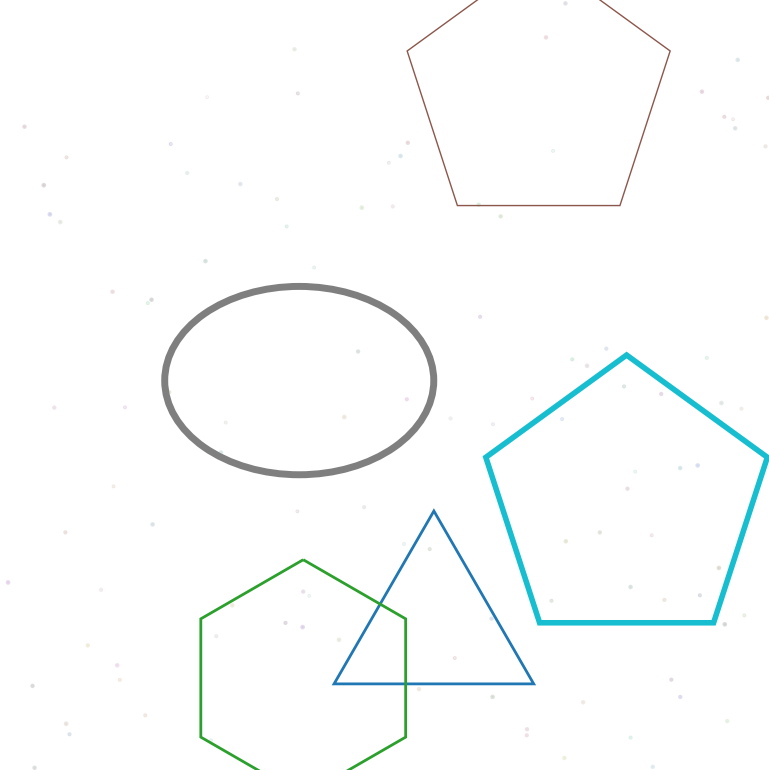[{"shape": "triangle", "thickness": 1, "radius": 0.75, "center": [0.563, 0.187]}, {"shape": "hexagon", "thickness": 1, "radius": 0.77, "center": [0.394, 0.12]}, {"shape": "pentagon", "thickness": 0.5, "radius": 0.9, "center": [0.7, 0.878]}, {"shape": "oval", "thickness": 2.5, "radius": 0.87, "center": [0.389, 0.506]}, {"shape": "pentagon", "thickness": 2, "radius": 0.96, "center": [0.814, 0.347]}]